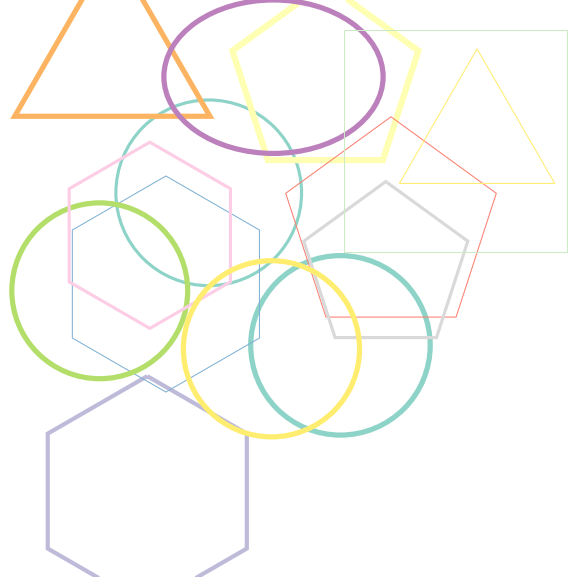[{"shape": "circle", "thickness": 1.5, "radius": 0.8, "center": [0.361, 0.665]}, {"shape": "circle", "thickness": 2.5, "radius": 0.78, "center": [0.59, 0.401]}, {"shape": "pentagon", "thickness": 3, "radius": 0.85, "center": [0.563, 0.859]}, {"shape": "hexagon", "thickness": 2, "radius": 1.0, "center": [0.255, 0.149]}, {"shape": "pentagon", "thickness": 0.5, "radius": 0.96, "center": [0.677, 0.605]}, {"shape": "hexagon", "thickness": 0.5, "radius": 0.94, "center": [0.287, 0.507]}, {"shape": "triangle", "thickness": 2.5, "radius": 0.98, "center": [0.194, 0.895]}, {"shape": "circle", "thickness": 2.5, "radius": 0.76, "center": [0.173, 0.496]}, {"shape": "hexagon", "thickness": 1.5, "radius": 0.81, "center": [0.259, 0.592]}, {"shape": "pentagon", "thickness": 1.5, "radius": 0.75, "center": [0.668, 0.535]}, {"shape": "oval", "thickness": 2.5, "radius": 0.95, "center": [0.474, 0.866]}, {"shape": "square", "thickness": 0.5, "radius": 0.96, "center": [0.788, 0.755]}, {"shape": "triangle", "thickness": 0.5, "radius": 0.78, "center": [0.826, 0.759]}, {"shape": "circle", "thickness": 2.5, "radius": 0.76, "center": [0.47, 0.395]}]